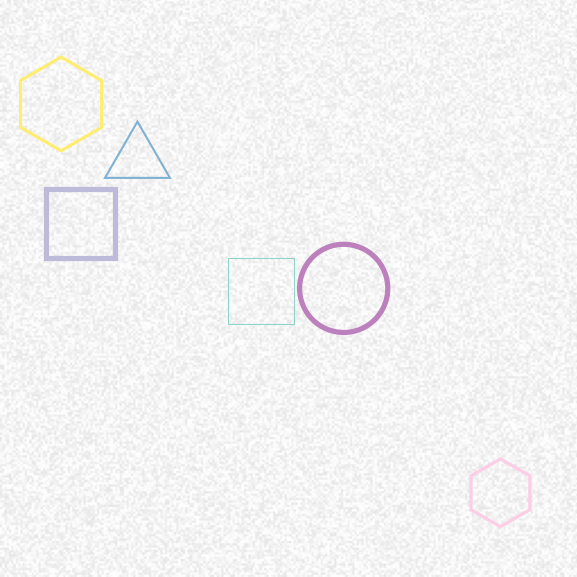[{"shape": "square", "thickness": 0.5, "radius": 0.29, "center": [0.452, 0.495]}, {"shape": "square", "thickness": 2.5, "radius": 0.3, "center": [0.14, 0.612]}, {"shape": "triangle", "thickness": 1, "radius": 0.32, "center": [0.238, 0.724]}, {"shape": "hexagon", "thickness": 1.5, "radius": 0.29, "center": [0.866, 0.146]}, {"shape": "circle", "thickness": 2.5, "radius": 0.38, "center": [0.595, 0.5]}, {"shape": "hexagon", "thickness": 1.5, "radius": 0.41, "center": [0.106, 0.819]}]